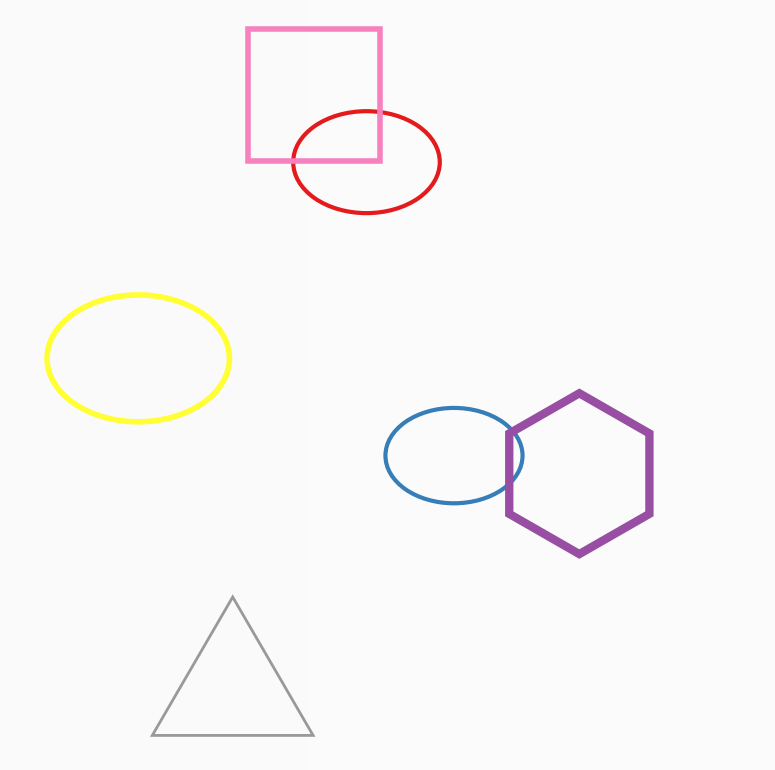[{"shape": "oval", "thickness": 1.5, "radius": 0.47, "center": [0.473, 0.789]}, {"shape": "oval", "thickness": 1.5, "radius": 0.44, "center": [0.586, 0.408]}, {"shape": "hexagon", "thickness": 3, "radius": 0.52, "center": [0.748, 0.385]}, {"shape": "oval", "thickness": 2, "radius": 0.59, "center": [0.178, 0.535]}, {"shape": "square", "thickness": 2, "radius": 0.43, "center": [0.405, 0.877]}, {"shape": "triangle", "thickness": 1, "radius": 0.6, "center": [0.3, 0.105]}]